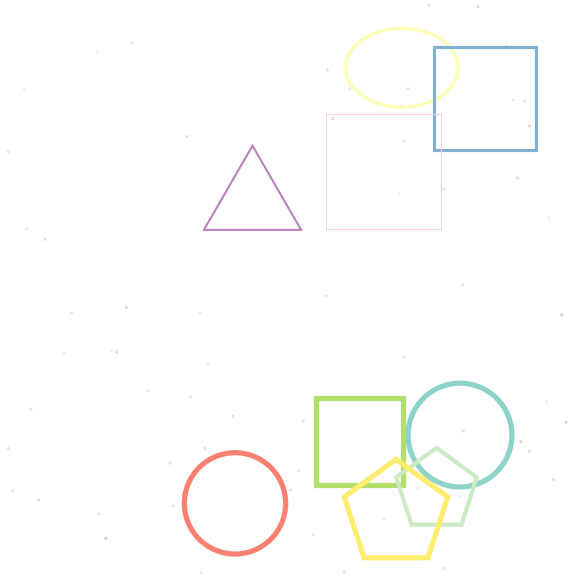[{"shape": "circle", "thickness": 2.5, "radius": 0.45, "center": [0.797, 0.246]}, {"shape": "oval", "thickness": 1.5, "radius": 0.49, "center": [0.696, 0.882]}, {"shape": "circle", "thickness": 2.5, "radius": 0.44, "center": [0.407, 0.127]}, {"shape": "square", "thickness": 1.5, "radius": 0.44, "center": [0.84, 0.828]}, {"shape": "square", "thickness": 2.5, "radius": 0.38, "center": [0.623, 0.235]}, {"shape": "square", "thickness": 0.5, "radius": 0.5, "center": [0.664, 0.702]}, {"shape": "triangle", "thickness": 1, "radius": 0.49, "center": [0.437, 0.65]}, {"shape": "pentagon", "thickness": 2, "radius": 0.37, "center": [0.756, 0.15]}, {"shape": "pentagon", "thickness": 2.5, "radius": 0.47, "center": [0.686, 0.11]}]